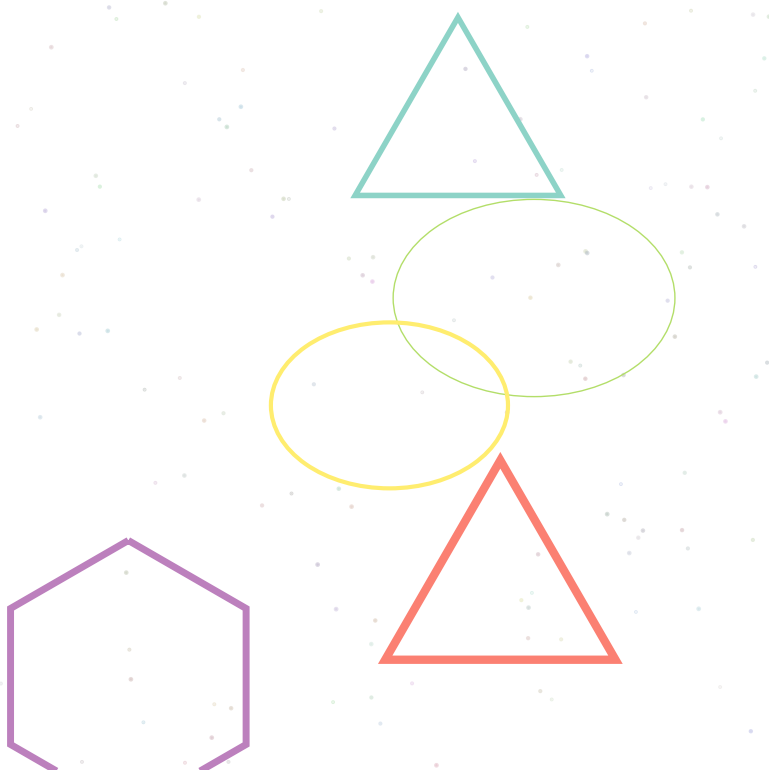[{"shape": "triangle", "thickness": 2, "radius": 0.77, "center": [0.595, 0.823]}, {"shape": "triangle", "thickness": 3, "radius": 0.86, "center": [0.65, 0.23]}, {"shape": "oval", "thickness": 0.5, "radius": 0.91, "center": [0.694, 0.613]}, {"shape": "hexagon", "thickness": 2.5, "radius": 0.88, "center": [0.167, 0.121]}, {"shape": "oval", "thickness": 1.5, "radius": 0.77, "center": [0.506, 0.474]}]